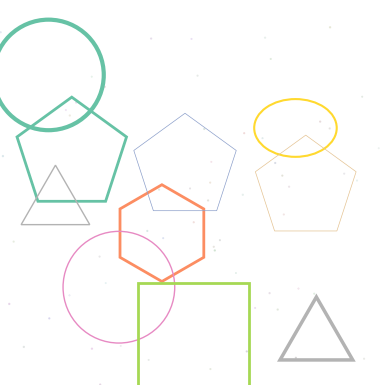[{"shape": "circle", "thickness": 3, "radius": 0.72, "center": [0.126, 0.805]}, {"shape": "pentagon", "thickness": 2, "radius": 0.75, "center": [0.186, 0.598]}, {"shape": "hexagon", "thickness": 2, "radius": 0.63, "center": [0.421, 0.394]}, {"shape": "pentagon", "thickness": 0.5, "radius": 0.7, "center": [0.481, 0.566]}, {"shape": "circle", "thickness": 1, "radius": 0.73, "center": [0.309, 0.254]}, {"shape": "square", "thickness": 2, "radius": 0.72, "center": [0.503, 0.122]}, {"shape": "oval", "thickness": 1.5, "radius": 0.54, "center": [0.767, 0.668]}, {"shape": "pentagon", "thickness": 0.5, "radius": 0.69, "center": [0.794, 0.511]}, {"shape": "triangle", "thickness": 1, "radius": 0.51, "center": [0.144, 0.468]}, {"shape": "triangle", "thickness": 2.5, "radius": 0.55, "center": [0.822, 0.12]}]